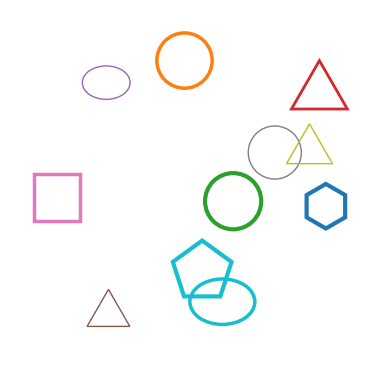[{"shape": "hexagon", "thickness": 3, "radius": 0.29, "center": [0.846, 0.464]}, {"shape": "circle", "thickness": 2.5, "radius": 0.36, "center": [0.479, 0.843]}, {"shape": "circle", "thickness": 3, "radius": 0.36, "center": [0.606, 0.477]}, {"shape": "triangle", "thickness": 2, "radius": 0.42, "center": [0.83, 0.759]}, {"shape": "oval", "thickness": 1, "radius": 0.31, "center": [0.276, 0.785]}, {"shape": "triangle", "thickness": 1, "radius": 0.32, "center": [0.282, 0.184]}, {"shape": "square", "thickness": 2.5, "radius": 0.3, "center": [0.148, 0.488]}, {"shape": "circle", "thickness": 1, "radius": 0.34, "center": [0.714, 0.604]}, {"shape": "triangle", "thickness": 1, "radius": 0.34, "center": [0.804, 0.609]}, {"shape": "pentagon", "thickness": 3, "radius": 0.4, "center": [0.525, 0.295]}, {"shape": "oval", "thickness": 2.5, "radius": 0.42, "center": [0.578, 0.216]}]